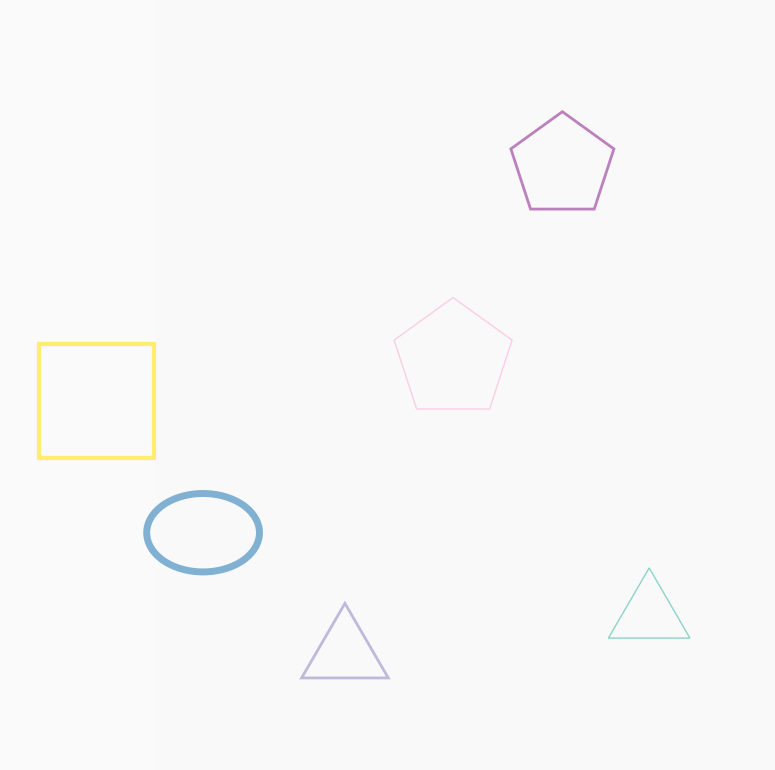[{"shape": "triangle", "thickness": 0.5, "radius": 0.3, "center": [0.838, 0.202]}, {"shape": "triangle", "thickness": 1, "radius": 0.32, "center": [0.445, 0.152]}, {"shape": "oval", "thickness": 2.5, "radius": 0.36, "center": [0.262, 0.308]}, {"shape": "pentagon", "thickness": 0.5, "radius": 0.4, "center": [0.585, 0.534]}, {"shape": "pentagon", "thickness": 1, "radius": 0.35, "center": [0.726, 0.785]}, {"shape": "square", "thickness": 1.5, "radius": 0.37, "center": [0.125, 0.479]}]